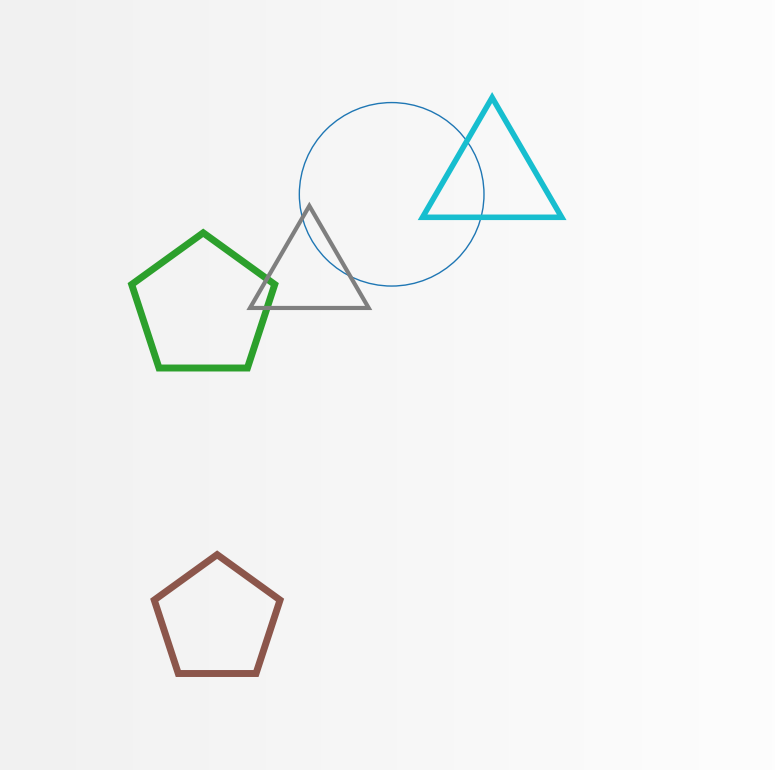[{"shape": "circle", "thickness": 0.5, "radius": 0.6, "center": [0.505, 0.748]}, {"shape": "pentagon", "thickness": 2.5, "radius": 0.49, "center": [0.262, 0.601]}, {"shape": "pentagon", "thickness": 2.5, "radius": 0.43, "center": [0.28, 0.194]}, {"shape": "triangle", "thickness": 1.5, "radius": 0.44, "center": [0.399, 0.644]}, {"shape": "triangle", "thickness": 2, "radius": 0.52, "center": [0.635, 0.77]}]